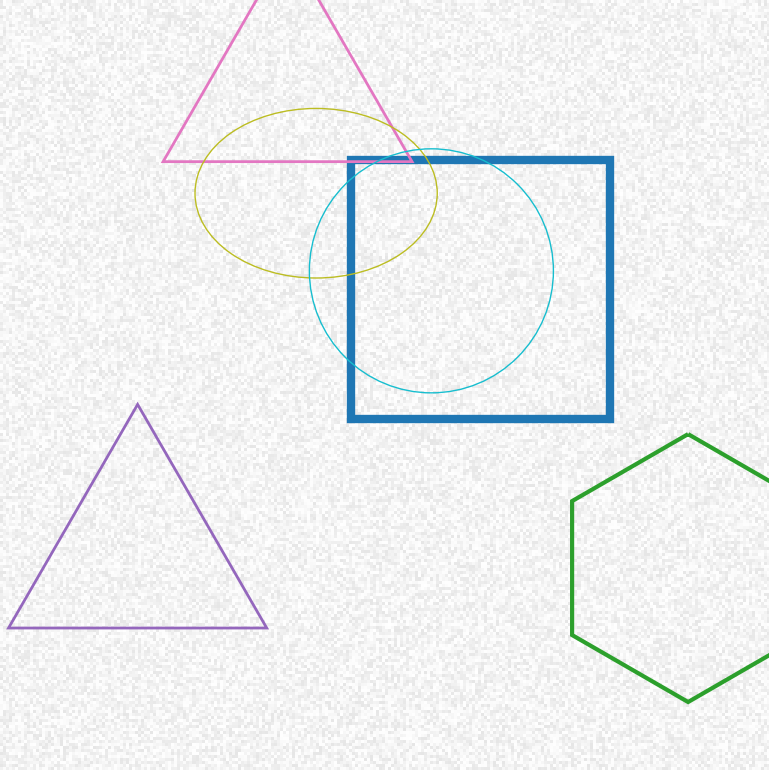[{"shape": "square", "thickness": 3, "radius": 0.84, "center": [0.624, 0.624]}, {"shape": "hexagon", "thickness": 1.5, "radius": 0.87, "center": [0.894, 0.262]}, {"shape": "triangle", "thickness": 1, "radius": 0.97, "center": [0.179, 0.281]}, {"shape": "triangle", "thickness": 1, "radius": 0.93, "center": [0.373, 0.883]}, {"shape": "oval", "thickness": 0.5, "radius": 0.79, "center": [0.411, 0.749]}, {"shape": "circle", "thickness": 0.5, "radius": 0.79, "center": [0.56, 0.648]}]